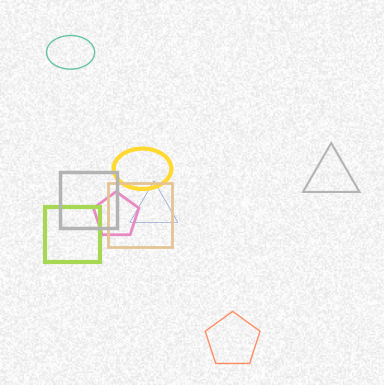[{"shape": "oval", "thickness": 1, "radius": 0.31, "center": [0.183, 0.864]}, {"shape": "pentagon", "thickness": 1, "radius": 0.37, "center": [0.604, 0.116]}, {"shape": "triangle", "thickness": 0.5, "radius": 0.36, "center": [0.4, 0.458]}, {"shape": "pentagon", "thickness": 2, "radius": 0.31, "center": [0.302, 0.44]}, {"shape": "square", "thickness": 3, "radius": 0.36, "center": [0.189, 0.391]}, {"shape": "oval", "thickness": 3, "radius": 0.38, "center": [0.37, 0.562]}, {"shape": "square", "thickness": 2, "radius": 0.41, "center": [0.364, 0.441]}, {"shape": "triangle", "thickness": 1.5, "radius": 0.42, "center": [0.86, 0.544]}, {"shape": "square", "thickness": 2.5, "radius": 0.37, "center": [0.23, 0.481]}]